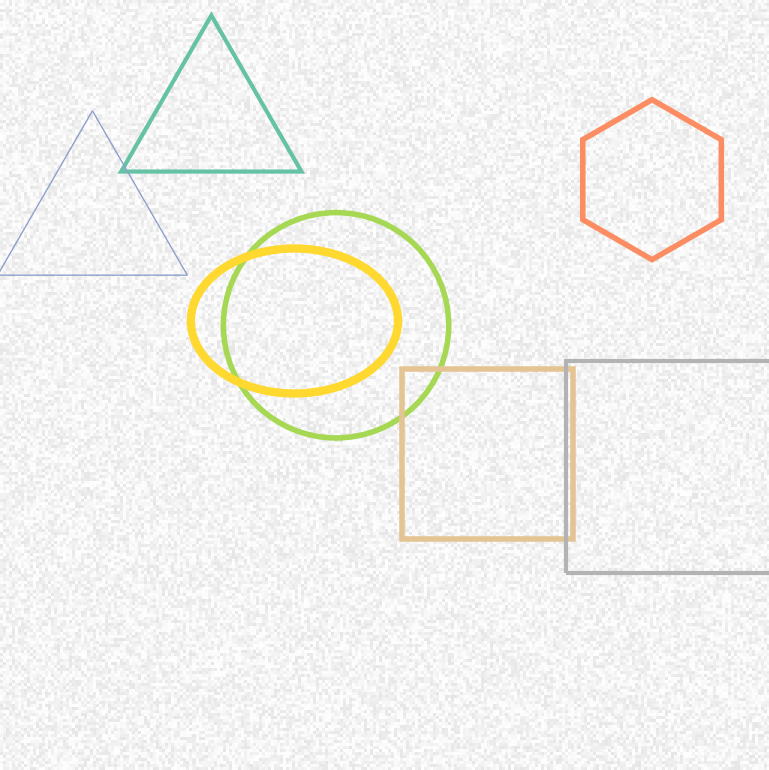[{"shape": "triangle", "thickness": 1.5, "radius": 0.68, "center": [0.274, 0.845]}, {"shape": "hexagon", "thickness": 2, "radius": 0.52, "center": [0.847, 0.767]}, {"shape": "triangle", "thickness": 0.5, "radius": 0.71, "center": [0.12, 0.714]}, {"shape": "circle", "thickness": 2, "radius": 0.73, "center": [0.436, 0.578]}, {"shape": "oval", "thickness": 3, "radius": 0.67, "center": [0.382, 0.583]}, {"shape": "square", "thickness": 2, "radius": 0.55, "center": [0.633, 0.411]}, {"shape": "square", "thickness": 1.5, "radius": 0.69, "center": [0.872, 0.393]}]